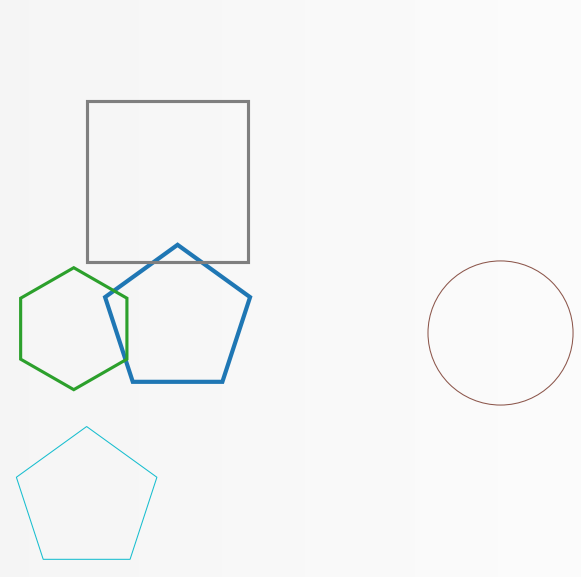[{"shape": "pentagon", "thickness": 2, "radius": 0.66, "center": [0.306, 0.444]}, {"shape": "hexagon", "thickness": 1.5, "radius": 0.53, "center": [0.127, 0.43]}, {"shape": "circle", "thickness": 0.5, "radius": 0.62, "center": [0.861, 0.423]}, {"shape": "square", "thickness": 1.5, "radius": 0.7, "center": [0.288, 0.685]}, {"shape": "pentagon", "thickness": 0.5, "radius": 0.64, "center": [0.149, 0.133]}]